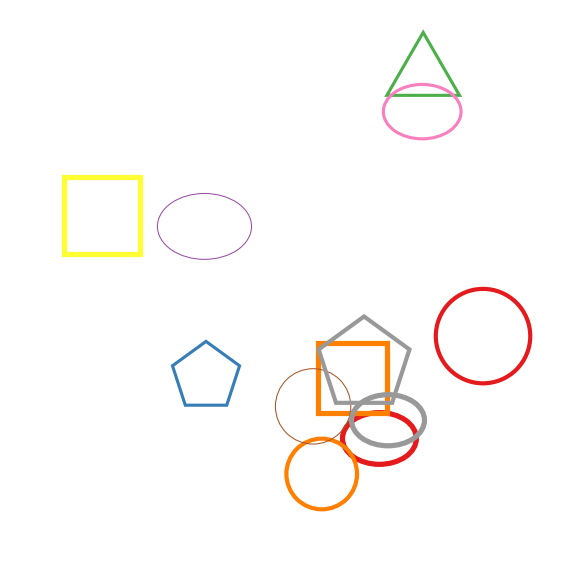[{"shape": "circle", "thickness": 2, "radius": 0.41, "center": [0.836, 0.417]}, {"shape": "oval", "thickness": 2.5, "radius": 0.32, "center": [0.657, 0.24]}, {"shape": "pentagon", "thickness": 1.5, "radius": 0.31, "center": [0.357, 0.347]}, {"shape": "triangle", "thickness": 1.5, "radius": 0.36, "center": [0.733, 0.87]}, {"shape": "oval", "thickness": 0.5, "radius": 0.41, "center": [0.354, 0.607]}, {"shape": "circle", "thickness": 2, "radius": 0.31, "center": [0.557, 0.178]}, {"shape": "square", "thickness": 2.5, "radius": 0.3, "center": [0.61, 0.344]}, {"shape": "square", "thickness": 2.5, "radius": 0.33, "center": [0.177, 0.626]}, {"shape": "circle", "thickness": 0.5, "radius": 0.33, "center": [0.542, 0.295]}, {"shape": "oval", "thickness": 1.5, "radius": 0.34, "center": [0.731, 0.806]}, {"shape": "oval", "thickness": 2.5, "radius": 0.32, "center": [0.672, 0.271]}, {"shape": "pentagon", "thickness": 2, "radius": 0.41, "center": [0.63, 0.368]}]